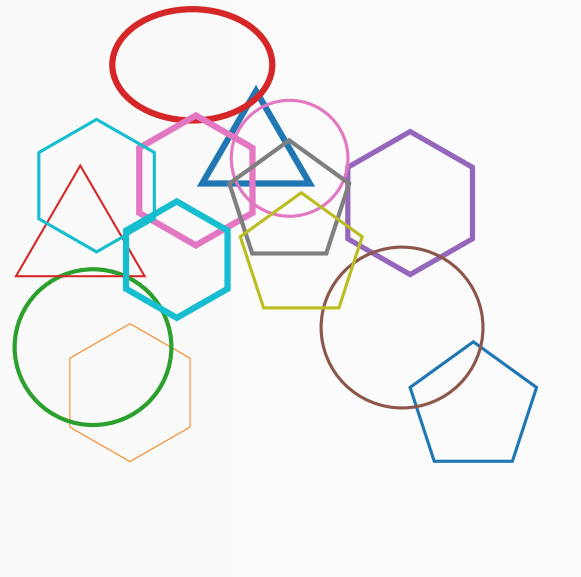[{"shape": "triangle", "thickness": 3, "radius": 0.53, "center": [0.44, 0.735]}, {"shape": "pentagon", "thickness": 1.5, "radius": 0.57, "center": [0.814, 0.293]}, {"shape": "hexagon", "thickness": 0.5, "radius": 0.6, "center": [0.224, 0.319]}, {"shape": "circle", "thickness": 2, "radius": 0.67, "center": [0.16, 0.398]}, {"shape": "oval", "thickness": 3, "radius": 0.69, "center": [0.331, 0.887]}, {"shape": "triangle", "thickness": 1, "radius": 0.64, "center": [0.138, 0.585]}, {"shape": "hexagon", "thickness": 2.5, "radius": 0.62, "center": [0.706, 0.648]}, {"shape": "circle", "thickness": 1.5, "radius": 0.7, "center": [0.692, 0.432]}, {"shape": "circle", "thickness": 1.5, "radius": 0.5, "center": [0.498, 0.725]}, {"shape": "hexagon", "thickness": 3, "radius": 0.56, "center": [0.337, 0.687]}, {"shape": "pentagon", "thickness": 2, "radius": 0.54, "center": [0.498, 0.648]}, {"shape": "pentagon", "thickness": 1.5, "radius": 0.55, "center": [0.518, 0.555]}, {"shape": "hexagon", "thickness": 1.5, "radius": 0.57, "center": [0.166, 0.678]}, {"shape": "hexagon", "thickness": 3, "radius": 0.5, "center": [0.304, 0.55]}]